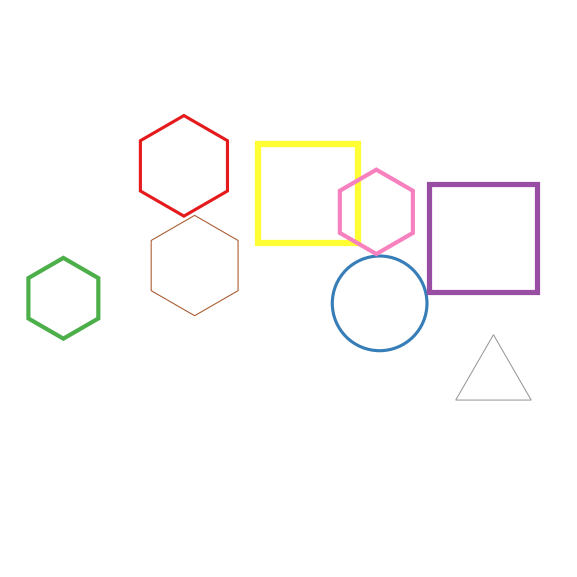[{"shape": "hexagon", "thickness": 1.5, "radius": 0.44, "center": [0.318, 0.712]}, {"shape": "circle", "thickness": 1.5, "radius": 0.41, "center": [0.657, 0.474]}, {"shape": "hexagon", "thickness": 2, "radius": 0.35, "center": [0.11, 0.483]}, {"shape": "square", "thickness": 2.5, "radius": 0.47, "center": [0.836, 0.587]}, {"shape": "square", "thickness": 3, "radius": 0.43, "center": [0.534, 0.664]}, {"shape": "hexagon", "thickness": 0.5, "radius": 0.43, "center": [0.337, 0.539]}, {"shape": "hexagon", "thickness": 2, "radius": 0.37, "center": [0.652, 0.632]}, {"shape": "triangle", "thickness": 0.5, "radius": 0.38, "center": [0.854, 0.344]}]